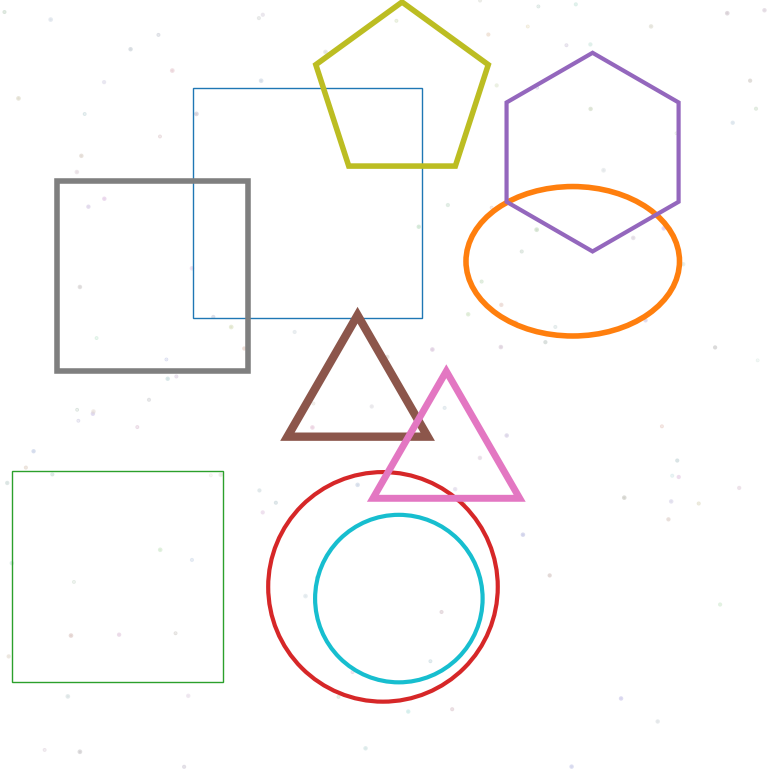[{"shape": "square", "thickness": 0.5, "radius": 0.75, "center": [0.399, 0.737]}, {"shape": "oval", "thickness": 2, "radius": 0.69, "center": [0.744, 0.661]}, {"shape": "square", "thickness": 0.5, "radius": 0.68, "center": [0.153, 0.252]}, {"shape": "circle", "thickness": 1.5, "radius": 0.75, "center": [0.497, 0.238]}, {"shape": "hexagon", "thickness": 1.5, "radius": 0.64, "center": [0.77, 0.802]}, {"shape": "triangle", "thickness": 3, "radius": 0.53, "center": [0.464, 0.485]}, {"shape": "triangle", "thickness": 2.5, "radius": 0.55, "center": [0.58, 0.408]}, {"shape": "square", "thickness": 2, "radius": 0.62, "center": [0.199, 0.641]}, {"shape": "pentagon", "thickness": 2, "radius": 0.59, "center": [0.522, 0.88]}, {"shape": "circle", "thickness": 1.5, "radius": 0.54, "center": [0.518, 0.223]}]